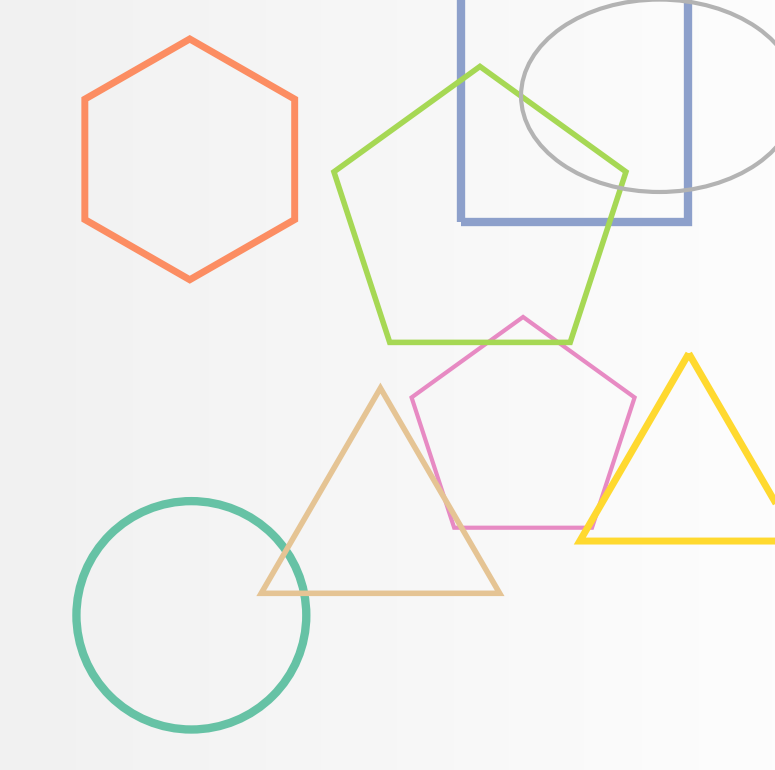[{"shape": "circle", "thickness": 3, "radius": 0.74, "center": [0.247, 0.201]}, {"shape": "hexagon", "thickness": 2.5, "radius": 0.78, "center": [0.245, 0.793]}, {"shape": "square", "thickness": 3, "radius": 0.73, "center": [0.741, 0.859]}, {"shape": "pentagon", "thickness": 1.5, "radius": 0.76, "center": [0.675, 0.437]}, {"shape": "pentagon", "thickness": 2, "radius": 0.99, "center": [0.619, 0.716]}, {"shape": "triangle", "thickness": 2.5, "radius": 0.81, "center": [0.889, 0.379]}, {"shape": "triangle", "thickness": 2, "radius": 0.89, "center": [0.491, 0.318]}, {"shape": "oval", "thickness": 1.5, "radius": 0.89, "center": [0.851, 0.876]}]